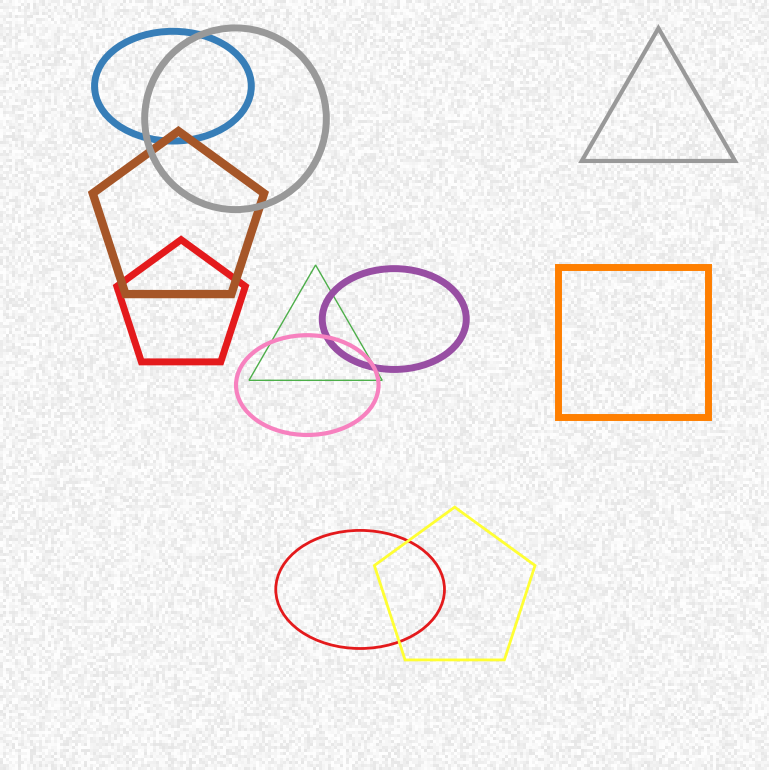[{"shape": "pentagon", "thickness": 2.5, "radius": 0.44, "center": [0.235, 0.601]}, {"shape": "oval", "thickness": 1, "radius": 0.55, "center": [0.468, 0.234]}, {"shape": "oval", "thickness": 2.5, "radius": 0.51, "center": [0.225, 0.888]}, {"shape": "triangle", "thickness": 0.5, "radius": 0.5, "center": [0.41, 0.556]}, {"shape": "oval", "thickness": 2.5, "radius": 0.47, "center": [0.512, 0.586]}, {"shape": "square", "thickness": 2.5, "radius": 0.49, "center": [0.822, 0.556]}, {"shape": "pentagon", "thickness": 1, "radius": 0.55, "center": [0.591, 0.232]}, {"shape": "pentagon", "thickness": 3, "radius": 0.58, "center": [0.232, 0.713]}, {"shape": "oval", "thickness": 1.5, "radius": 0.46, "center": [0.399, 0.5]}, {"shape": "circle", "thickness": 2.5, "radius": 0.59, "center": [0.306, 0.846]}, {"shape": "triangle", "thickness": 1.5, "radius": 0.57, "center": [0.855, 0.848]}]